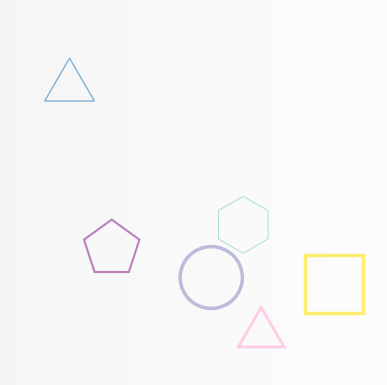[{"shape": "hexagon", "thickness": 0.5, "radius": 0.37, "center": [0.628, 0.416]}, {"shape": "circle", "thickness": 2.5, "radius": 0.4, "center": [0.545, 0.279]}, {"shape": "triangle", "thickness": 1, "radius": 0.37, "center": [0.179, 0.775]}, {"shape": "triangle", "thickness": 2, "radius": 0.34, "center": [0.674, 0.133]}, {"shape": "pentagon", "thickness": 1.5, "radius": 0.38, "center": [0.288, 0.354]}, {"shape": "square", "thickness": 2.5, "radius": 0.37, "center": [0.861, 0.263]}]